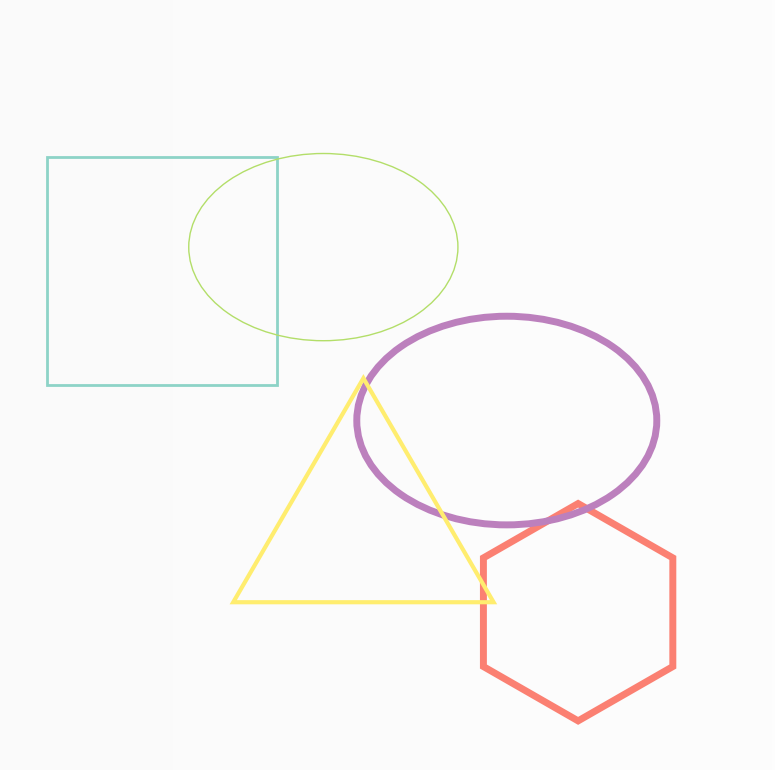[{"shape": "square", "thickness": 1, "radius": 0.74, "center": [0.209, 0.648]}, {"shape": "hexagon", "thickness": 2.5, "radius": 0.71, "center": [0.746, 0.205]}, {"shape": "oval", "thickness": 0.5, "radius": 0.87, "center": [0.417, 0.679]}, {"shape": "oval", "thickness": 2.5, "radius": 0.97, "center": [0.654, 0.454]}, {"shape": "triangle", "thickness": 1.5, "radius": 0.97, "center": [0.469, 0.315]}]